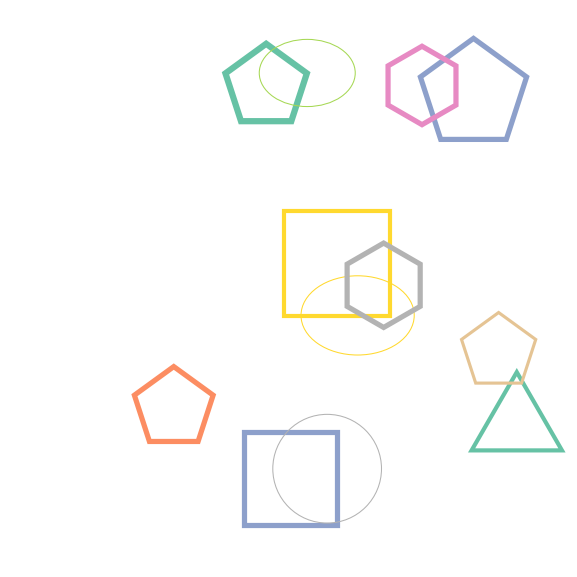[{"shape": "pentagon", "thickness": 3, "radius": 0.37, "center": [0.461, 0.849]}, {"shape": "triangle", "thickness": 2, "radius": 0.45, "center": [0.895, 0.264]}, {"shape": "pentagon", "thickness": 2.5, "radius": 0.36, "center": [0.301, 0.293]}, {"shape": "square", "thickness": 2.5, "radius": 0.4, "center": [0.502, 0.17]}, {"shape": "pentagon", "thickness": 2.5, "radius": 0.48, "center": [0.82, 0.836]}, {"shape": "hexagon", "thickness": 2.5, "radius": 0.34, "center": [0.731, 0.851]}, {"shape": "oval", "thickness": 0.5, "radius": 0.42, "center": [0.532, 0.873]}, {"shape": "square", "thickness": 2, "radius": 0.46, "center": [0.584, 0.543]}, {"shape": "oval", "thickness": 0.5, "radius": 0.49, "center": [0.619, 0.453]}, {"shape": "pentagon", "thickness": 1.5, "radius": 0.34, "center": [0.863, 0.39]}, {"shape": "hexagon", "thickness": 2.5, "radius": 0.37, "center": [0.664, 0.505]}, {"shape": "circle", "thickness": 0.5, "radius": 0.47, "center": [0.566, 0.188]}]